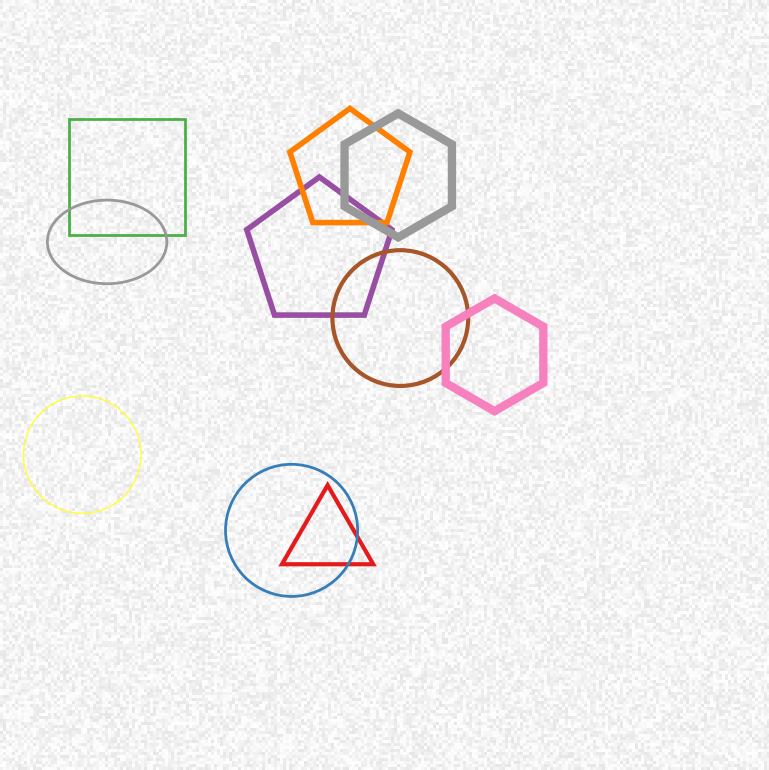[{"shape": "triangle", "thickness": 1.5, "radius": 0.34, "center": [0.425, 0.301]}, {"shape": "circle", "thickness": 1, "radius": 0.43, "center": [0.379, 0.311]}, {"shape": "square", "thickness": 1, "radius": 0.38, "center": [0.166, 0.77]}, {"shape": "pentagon", "thickness": 2, "radius": 0.5, "center": [0.415, 0.671]}, {"shape": "pentagon", "thickness": 2, "radius": 0.41, "center": [0.454, 0.777]}, {"shape": "circle", "thickness": 0.5, "radius": 0.38, "center": [0.107, 0.409]}, {"shape": "circle", "thickness": 1.5, "radius": 0.44, "center": [0.52, 0.587]}, {"shape": "hexagon", "thickness": 3, "radius": 0.37, "center": [0.642, 0.539]}, {"shape": "oval", "thickness": 1, "radius": 0.39, "center": [0.139, 0.686]}, {"shape": "hexagon", "thickness": 3, "radius": 0.4, "center": [0.517, 0.772]}]